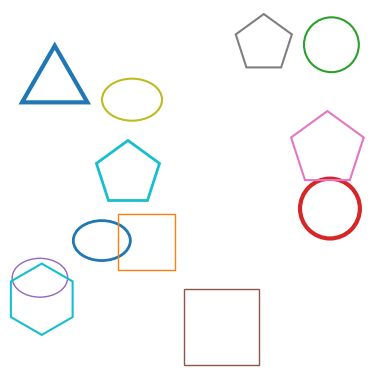[{"shape": "triangle", "thickness": 3, "radius": 0.49, "center": [0.142, 0.783]}, {"shape": "oval", "thickness": 2, "radius": 0.37, "center": [0.264, 0.375]}, {"shape": "square", "thickness": 1, "radius": 0.37, "center": [0.38, 0.372]}, {"shape": "circle", "thickness": 1.5, "radius": 0.36, "center": [0.861, 0.884]}, {"shape": "circle", "thickness": 3, "radius": 0.39, "center": [0.857, 0.458]}, {"shape": "oval", "thickness": 1, "radius": 0.36, "center": [0.104, 0.279]}, {"shape": "square", "thickness": 1, "radius": 0.49, "center": [0.575, 0.151]}, {"shape": "pentagon", "thickness": 1.5, "radius": 0.5, "center": [0.85, 0.612]}, {"shape": "pentagon", "thickness": 1.5, "radius": 0.38, "center": [0.685, 0.887]}, {"shape": "oval", "thickness": 1.5, "radius": 0.39, "center": [0.343, 0.741]}, {"shape": "pentagon", "thickness": 2, "radius": 0.43, "center": [0.332, 0.549]}, {"shape": "hexagon", "thickness": 1.5, "radius": 0.46, "center": [0.108, 0.223]}]